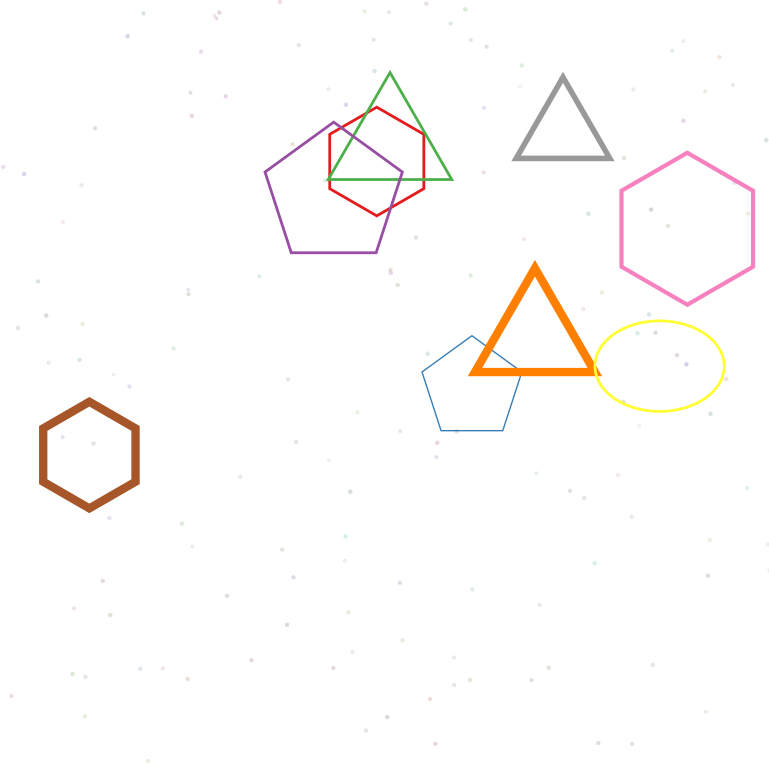[{"shape": "hexagon", "thickness": 1, "radius": 0.35, "center": [0.489, 0.79]}, {"shape": "pentagon", "thickness": 0.5, "radius": 0.34, "center": [0.613, 0.496]}, {"shape": "triangle", "thickness": 1, "radius": 0.46, "center": [0.506, 0.813]}, {"shape": "pentagon", "thickness": 1, "radius": 0.47, "center": [0.433, 0.748]}, {"shape": "triangle", "thickness": 3, "radius": 0.45, "center": [0.695, 0.562]}, {"shape": "oval", "thickness": 1, "radius": 0.42, "center": [0.857, 0.524]}, {"shape": "hexagon", "thickness": 3, "radius": 0.35, "center": [0.116, 0.409]}, {"shape": "hexagon", "thickness": 1.5, "radius": 0.49, "center": [0.893, 0.703]}, {"shape": "triangle", "thickness": 2, "radius": 0.35, "center": [0.731, 0.829]}]